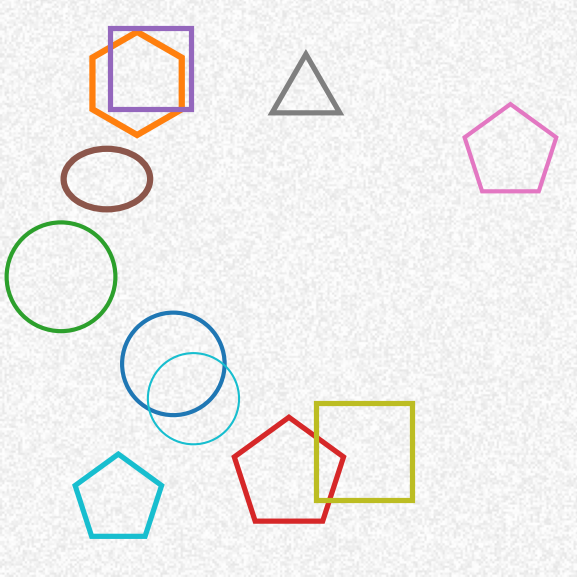[{"shape": "circle", "thickness": 2, "radius": 0.44, "center": [0.3, 0.369]}, {"shape": "hexagon", "thickness": 3, "radius": 0.45, "center": [0.237, 0.855]}, {"shape": "circle", "thickness": 2, "radius": 0.47, "center": [0.106, 0.52]}, {"shape": "pentagon", "thickness": 2.5, "radius": 0.5, "center": [0.5, 0.177]}, {"shape": "square", "thickness": 2.5, "radius": 0.35, "center": [0.261, 0.88]}, {"shape": "oval", "thickness": 3, "radius": 0.37, "center": [0.185, 0.689]}, {"shape": "pentagon", "thickness": 2, "radius": 0.42, "center": [0.884, 0.735]}, {"shape": "triangle", "thickness": 2.5, "radius": 0.34, "center": [0.53, 0.838]}, {"shape": "square", "thickness": 2.5, "radius": 0.42, "center": [0.63, 0.218]}, {"shape": "pentagon", "thickness": 2.5, "radius": 0.39, "center": [0.205, 0.134]}, {"shape": "circle", "thickness": 1, "radius": 0.39, "center": [0.335, 0.309]}]